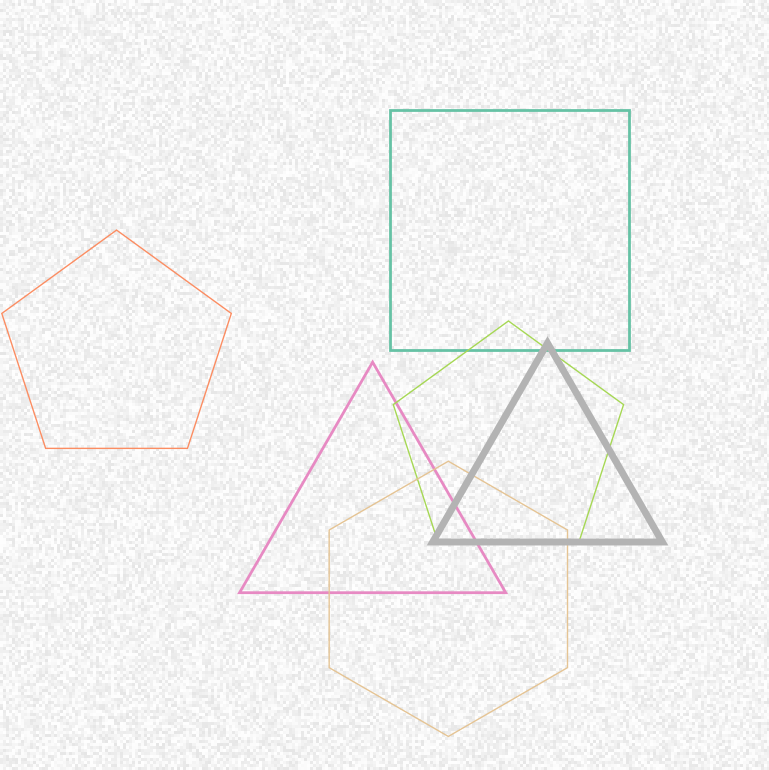[{"shape": "square", "thickness": 1, "radius": 0.78, "center": [0.662, 0.701]}, {"shape": "pentagon", "thickness": 0.5, "radius": 0.78, "center": [0.151, 0.544]}, {"shape": "triangle", "thickness": 1, "radius": 1.0, "center": [0.484, 0.33]}, {"shape": "pentagon", "thickness": 0.5, "radius": 0.79, "center": [0.66, 0.426]}, {"shape": "hexagon", "thickness": 0.5, "radius": 0.89, "center": [0.582, 0.222]}, {"shape": "triangle", "thickness": 2.5, "radius": 0.86, "center": [0.711, 0.382]}]